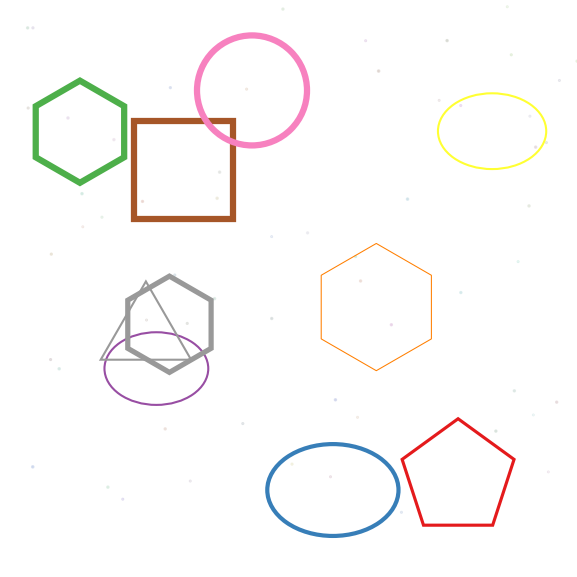[{"shape": "pentagon", "thickness": 1.5, "radius": 0.51, "center": [0.793, 0.172]}, {"shape": "oval", "thickness": 2, "radius": 0.57, "center": [0.576, 0.151]}, {"shape": "hexagon", "thickness": 3, "radius": 0.44, "center": [0.138, 0.771]}, {"shape": "oval", "thickness": 1, "radius": 0.45, "center": [0.271, 0.361]}, {"shape": "hexagon", "thickness": 0.5, "radius": 0.55, "center": [0.652, 0.467]}, {"shape": "oval", "thickness": 1, "radius": 0.47, "center": [0.852, 0.772]}, {"shape": "square", "thickness": 3, "radius": 0.43, "center": [0.318, 0.705]}, {"shape": "circle", "thickness": 3, "radius": 0.48, "center": [0.436, 0.843]}, {"shape": "hexagon", "thickness": 2.5, "radius": 0.42, "center": [0.293, 0.438]}, {"shape": "triangle", "thickness": 1, "radius": 0.45, "center": [0.253, 0.421]}]